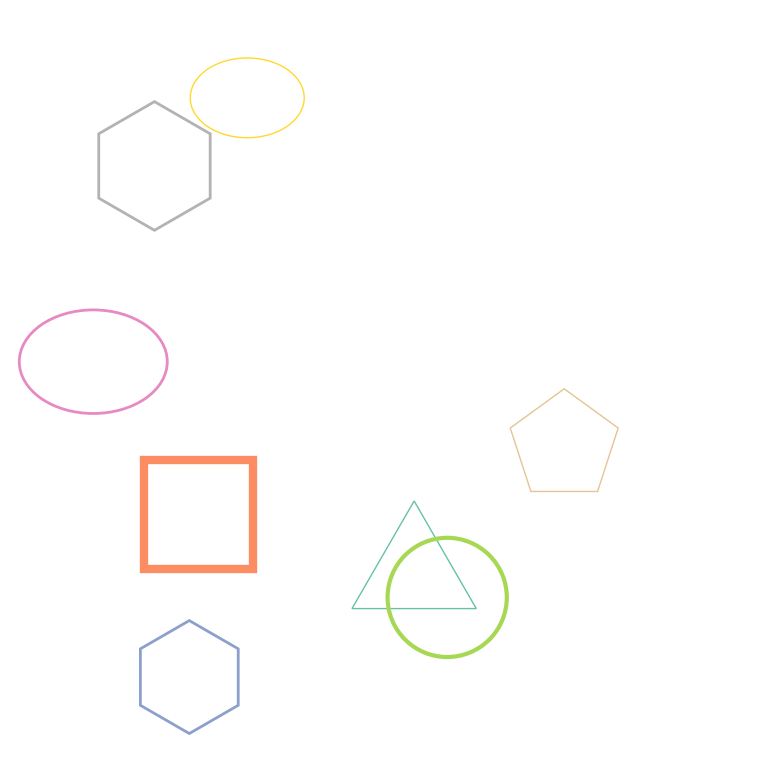[{"shape": "triangle", "thickness": 0.5, "radius": 0.47, "center": [0.538, 0.256]}, {"shape": "square", "thickness": 3, "radius": 0.35, "center": [0.258, 0.332]}, {"shape": "hexagon", "thickness": 1, "radius": 0.37, "center": [0.246, 0.121]}, {"shape": "oval", "thickness": 1, "radius": 0.48, "center": [0.121, 0.53]}, {"shape": "circle", "thickness": 1.5, "radius": 0.39, "center": [0.581, 0.224]}, {"shape": "oval", "thickness": 0.5, "radius": 0.37, "center": [0.321, 0.873]}, {"shape": "pentagon", "thickness": 0.5, "radius": 0.37, "center": [0.733, 0.421]}, {"shape": "hexagon", "thickness": 1, "radius": 0.42, "center": [0.201, 0.784]}]